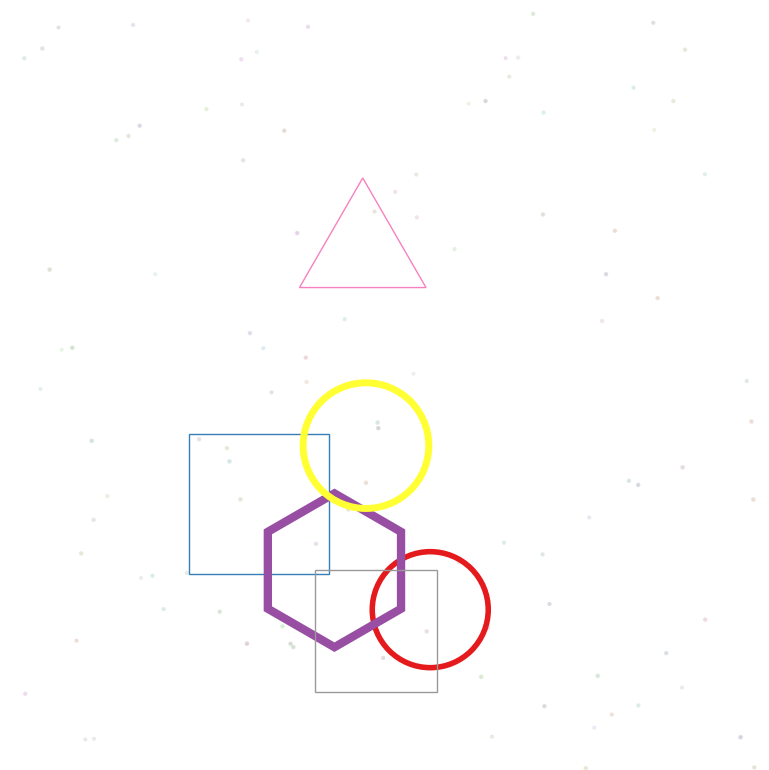[{"shape": "circle", "thickness": 2, "radius": 0.38, "center": [0.559, 0.208]}, {"shape": "square", "thickness": 0.5, "radius": 0.45, "center": [0.337, 0.345]}, {"shape": "hexagon", "thickness": 3, "radius": 0.5, "center": [0.434, 0.259]}, {"shape": "circle", "thickness": 2.5, "radius": 0.41, "center": [0.475, 0.421]}, {"shape": "triangle", "thickness": 0.5, "radius": 0.47, "center": [0.471, 0.674]}, {"shape": "square", "thickness": 0.5, "radius": 0.4, "center": [0.489, 0.181]}]